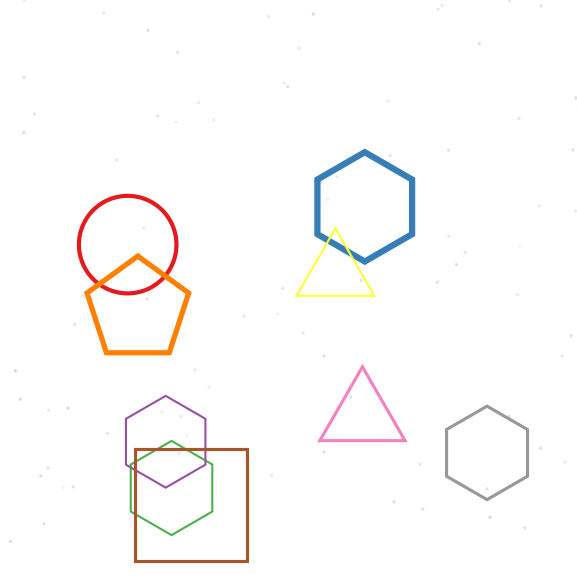[{"shape": "circle", "thickness": 2, "radius": 0.42, "center": [0.221, 0.576]}, {"shape": "hexagon", "thickness": 3, "radius": 0.47, "center": [0.632, 0.641]}, {"shape": "hexagon", "thickness": 1, "radius": 0.41, "center": [0.297, 0.154]}, {"shape": "hexagon", "thickness": 1, "radius": 0.4, "center": [0.287, 0.234]}, {"shape": "pentagon", "thickness": 2.5, "radius": 0.46, "center": [0.239, 0.463]}, {"shape": "triangle", "thickness": 1, "radius": 0.39, "center": [0.581, 0.526]}, {"shape": "square", "thickness": 1.5, "radius": 0.49, "center": [0.33, 0.125]}, {"shape": "triangle", "thickness": 1.5, "radius": 0.43, "center": [0.628, 0.279]}, {"shape": "hexagon", "thickness": 1.5, "radius": 0.4, "center": [0.843, 0.215]}]